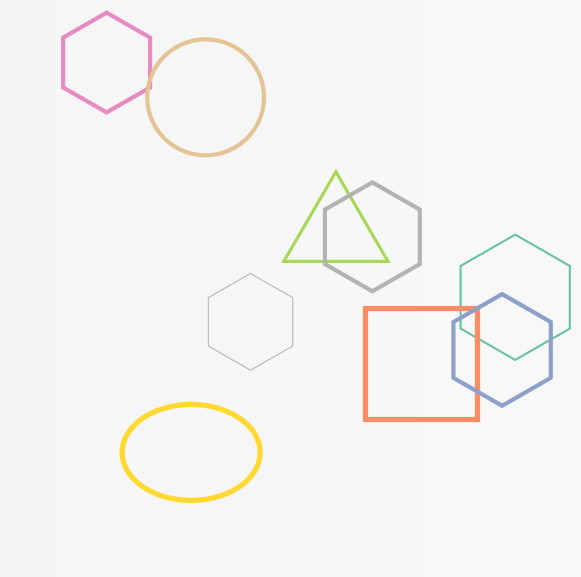[{"shape": "hexagon", "thickness": 1, "radius": 0.54, "center": [0.886, 0.484]}, {"shape": "square", "thickness": 2.5, "radius": 0.48, "center": [0.724, 0.369]}, {"shape": "hexagon", "thickness": 2, "radius": 0.48, "center": [0.864, 0.393]}, {"shape": "hexagon", "thickness": 2, "radius": 0.43, "center": [0.183, 0.891]}, {"shape": "triangle", "thickness": 1.5, "radius": 0.52, "center": [0.578, 0.598]}, {"shape": "oval", "thickness": 2.5, "radius": 0.59, "center": [0.329, 0.216]}, {"shape": "circle", "thickness": 2, "radius": 0.5, "center": [0.354, 0.831]}, {"shape": "hexagon", "thickness": 2, "radius": 0.47, "center": [0.641, 0.589]}, {"shape": "hexagon", "thickness": 0.5, "radius": 0.42, "center": [0.431, 0.442]}]